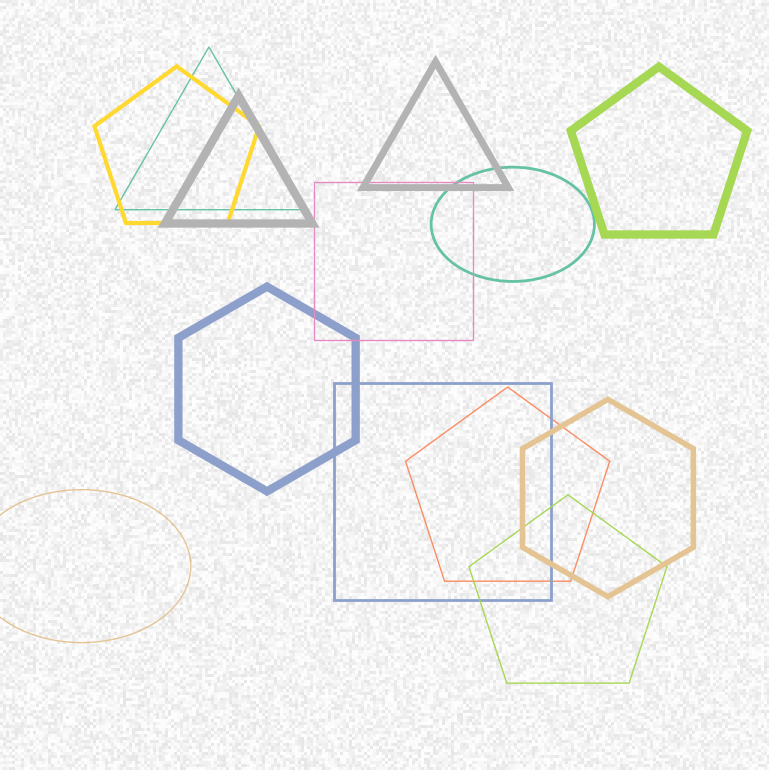[{"shape": "triangle", "thickness": 0.5, "radius": 0.7, "center": [0.271, 0.798]}, {"shape": "oval", "thickness": 1, "radius": 0.53, "center": [0.666, 0.709]}, {"shape": "pentagon", "thickness": 0.5, "radius": 0.7, "center": [0.659, 0.358]}, {"shape": "hexagon", "thickness": 3, "radius": 0.66, "center": [0.347, 0.495]}, {"shape": "square", "thickness": 1, "radius": 0.7, "center": [0.575, 0.362]}, {"shape": "square", "thickness": 0.5, "radius": 0.51, "center": [0.511, 0.661]}, {"shape": "pentagon", "thickness": 3, "radius": 0.6, "center": [0.856, 0.793]}, {"shape": "pentagon", "thickness": 0.5, "radius": 0.68, "center": [0.738, 0.222]}, {"shape": "pentagon", "thickness": 1.5, "radius": 0.56, "center": [0.23, 0.801]}, {"shape": "oval", "thickness": 0.5, "radius": 0.71, "center": [0.106, 0.265]}, {"shape": "hexagon", "thickness": 2, "radius": 0.64, "center": [0.79, 0.353]}, {"shape": "triangle", "thickness": 2.5, "radius": 0.54, "center": [0.566, 0.811]}, {"shape": "triangle", "thickness": 3, "radius": 0.55, "center": [0.31, 0.765]}]